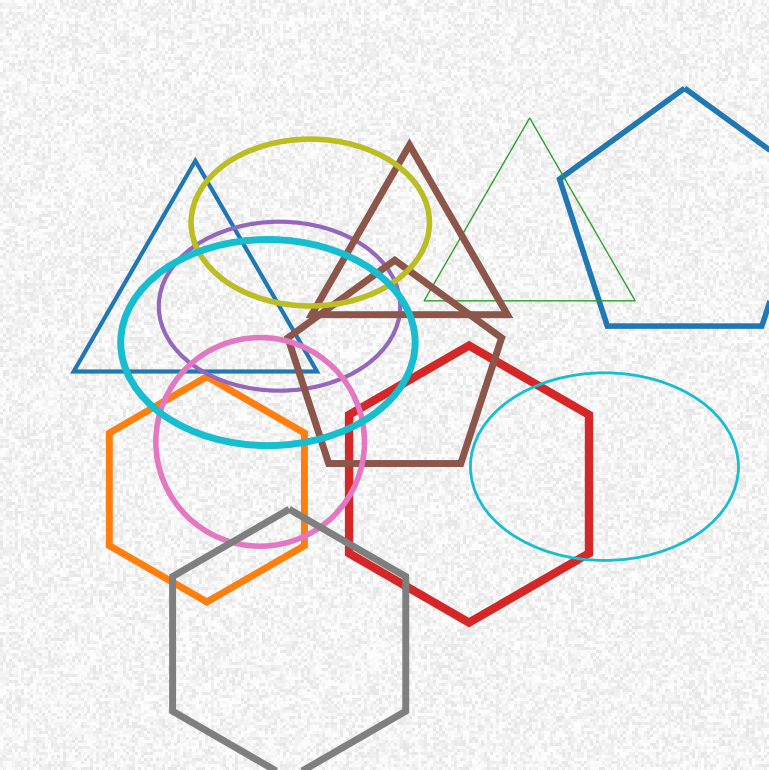[{"shape": "pentagon", "thickness": 2, "radius": 0.85, "center": [0.889, 0.715]}, {"shape": "triangle", "thickness": 1.5, "radius": 0.91, "center": [0.254, 0.609]}, {"shape": "hexagon", "thickness": 2.5, "radius": 0.73, "center": [0.269, 0.364]}, {"shape": "triangle", "thickness": 0.5, "radius": 0.79, "center": [0.688, 0.688]}, {"shape": "hexagon", "thickness": 3, "radius": 0.9, "center": [0.609, 0.371]}, {"shape": "oval", "thickness": 1.5, "radius": 0.78, "center": [0.363, 0.602]}, {"shape": "triangle", "thickness": 2.5, "radius": 0.73, "center": [0.532, 0.665]}, {"shape": "pentagon", "thickness": 2.5, "radius": 0.73, "center": [0.513, 0.516]}, {"shape": "circle", "thickness": 2, "radius": 0.68, "center": [0.338, 0.426]}, {"shape": "hexagon", "thickness": 2.5, "radius": 0.87, "center": [0.376, 0.164]}, {"shape": "oval", "thickness": 2, "radius": 0.77, "center": [0.403, 0.711]}, {"shape": "oval", "thickness": 2.5, "radius": 0.96, "center": [0.348, 0.555]}, {"shape": "oval", "thickness": 1, "radius": 0.87, "center": [0.785, 0.394]}]